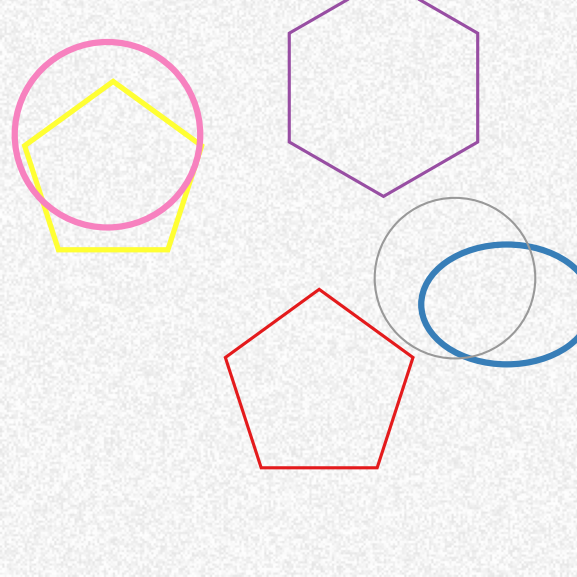[{"shape": "pentagon", "thickness": 1.5, "radius": 0.85, "center": [0.553, 0.327]}, {"shape": "oval", "thickness": 3, "radius": 0.74, "center": [0.878, 0.472]}, {"shape": "hexagon", "thickness": 1.5, "radius": 0.94, "center": [0.664, 0.847]}, {"shape": "pentagon", "thickness": 2.5, "radius": 0.81, "center": [0.196, 0.697]}, {"shape": "circle", "thickness": 3, "radius": 0.8, "center": [0.186, 0.766]}, {"shape": "circle", "thickness": 1, "radius": 0.7, "center": [0.788, 0.517]}]